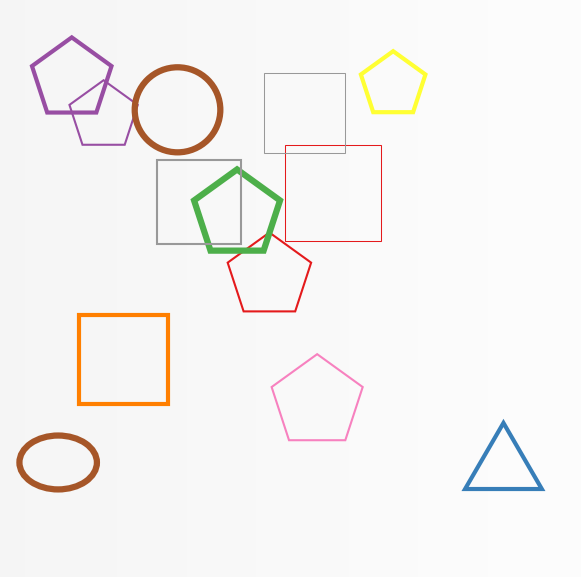[{"shape": "square", "thickness": 0.5, "radius": 0.41, "center": [0.573, 0.665]}, {"shape": "pentagon", "thickness": 1, "radius": 0.38, "center": [0.463, 0.521]}, {"shape": "triangle", "thickness": 2, "radius": 0.38, "center": [0.866, 0.19]}, {"shape": "pentagon", "thickness": 3, "radius": 0.39, "center": [0.408, 0.628]}, {"shape": "pentagon", "thickness": 1, "radius": 0.31, "center": [0.178, 0.798]}, {"shape": "pentagon", "thickness": 2, "radius": 0.36, "center": [0.123, 0.862]}, {"shape": "square", "thickness": 2, "radius": 0.38, "center": [0.213, 0.377]}, {"shape": "pentagon", "thickness": 2, "radius": 0.29, "center": [0.676, 0.852]}, {"shape": "circle", "thickness": 3, "radius": 0.37, "center": [0.305, 0.809]}, {"shape": "oval", "thickness": 3, "radius": 0.33, "center": [0.1, 0.198]}, {"shape": "pentagon", "thickness": 1, "radius": 0.41, "center": [0.546, 0.303]}, {"shape": "square", "thickness": 1, "radius": 0.36, "center": [0.343, 0.649]}, {"shape": "square", "thickness": 0.5, "radius": 0.35, "center": [0.524, 0.803]}]